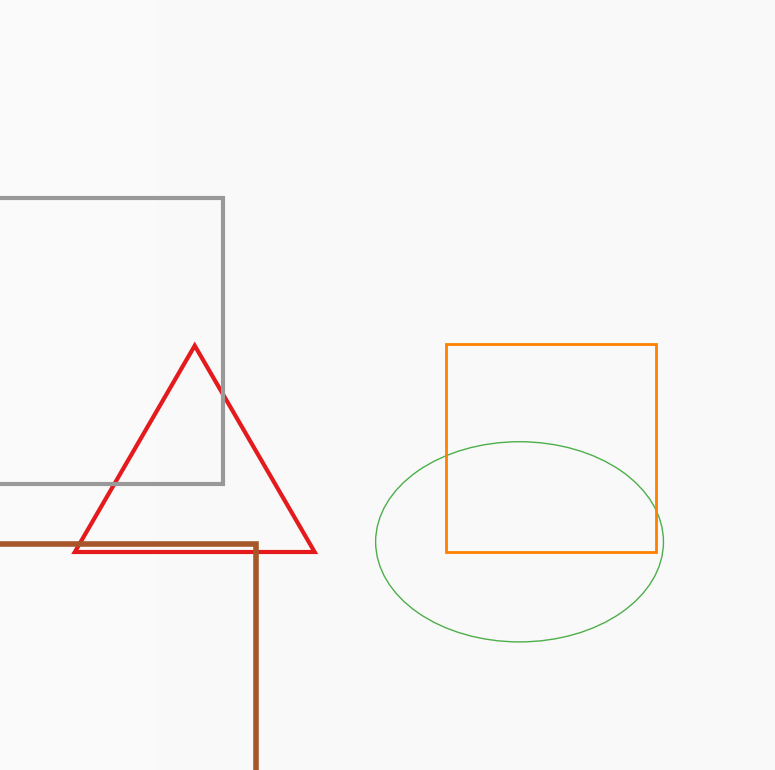[{"shape": "triangle", "thickness": 1.5, "radius": 0.89, "center": [0.251, 0.372]}, {"shape": "oval", "thickness": 0.5, "radius": 0.93, "center": [0.67, 0.296]}, {"shape": "square", "thickness": 1, "radius": 0.68, "center": [0.711, 0.418]}, {"shape": "square", "thickness": 2, "radius": 0.88, "center": [0.154, 0.117]}, {"shape": "square", "thickness": 1.5, "radius": 0.93, "center": [0.102, 0.557]}]